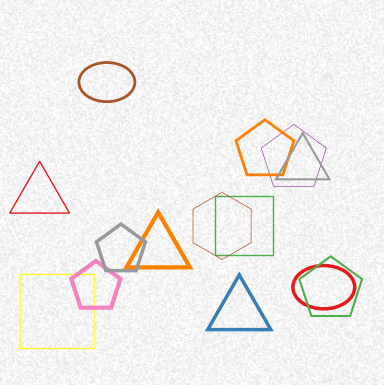[{"shape": "oval", "thickness": 2.5, "radius": 0.4, "center": [0.841, 0.254]}, {"shape": "triangle", "thickness": 1, "radius": 0.45, "center": [0.103, 0.491]}, {"shape": "triangle", "thickness": 2.5, "radius": 0.47, "center": [0.621, 0.191]}, {"shape": "square", "thickness": 1, "radius": 0.38, "center": [0.634, 0.414]}, {"shape": "pentagon", "thickness": 1.5, "radius": 0.43, "center": [0.859, 0.249]}, {"shape": "pentagon", "thickness": 0.5, "radius": 0.44, "center": [0.763, 0.588]}, {"shape": "pentagon", "thickness": 2, "radius": 0.4, "center": [0.688, 0.61]}, {"shape": "triangle", "thickness": 3, "radius": 0.48, "center": [0.411, 0.353]}, {"shape": "square", "thickness": 1, "radius": 0.48, "center": [0.148, 0.192]}, {"shape": "oval", "thickness": 2, "radius": 0.36, "center": [0.278, 0.787]}, {"shape": "hexagon", "thickness": 0.5, "radius": 0.44, "center": [0.577, 0.413]}, {"shape": "pentagon", "thickness": 3, "radius": 0.34, "center": [0.249, 0.255]}, {"shape": "triangle", "thickness": 1.5, "radius": 0.4, "center": [0.786, 0.574]}, {"shape": "pentagon", "thickness": 2.5, "radius": 0.33, "center": [0.314, 0.351]}]